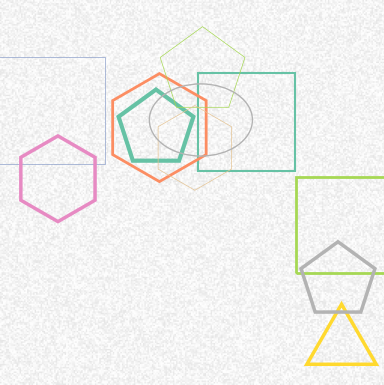[{"shape": "pentagon", "thickness": 3, "radius": 0.51, "center": [0.405, 0.665]}, {"shape": "square", "thickness": 1.5, "radius": 0.63, "center": [0.64, 0.684]}, {"shape": "hexagon", "thickness": 2, "radius": 0.7, "center": [0.414, 0.669]}, {"shape": "square", "thickness": 0.5, "radius": 0.69, "center": [0.133, 0.712]}, {"shape": "hexagon", "thickness": 2.5, "radius": 0.56, "center": [0.15, 0.536]}, {"shape": "pentagon", "thickness": 0.5, "radius": 0.58, "center": [0.526, 0.815]}, {"shape": "square", "thickness": 2, "radius": 0.62, "center": [0.892, 0.415]}, {"shape": "triangle", "thickness": 2.5, "radius": 0.52, "center": [0.887, 0.106]}, {"shape": "hexagon", "thickness": 0.5, "radius": 0.55, "center": [0.506, 0.616]}, {"shape": "oval", "thickness": 1, "radius": 0.67, "center": [0.522, 0.688]}, {"shape": "pentagon", "thickness": 2.5, "radius": 0.5, "center": [0.878, 0.271]}]